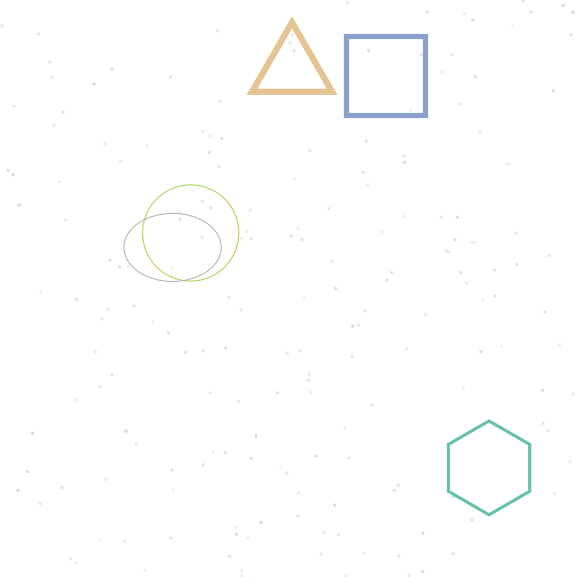[{"shape": "hexagon", "thickness": 1.5, "radius": 0.41, "center": [0.847, 0.189]}, {"shape": "square", "thickness": 2.5, "radius": 0.34, "center": [0.667, 0.869]}, {"shape": "circle", "thickness": 0.5, "radius": 0.42, "center": [0.33, 0.596]}, {"shape": "triangle", "thickness": 3, "radius": 0.4, "center": [0.506, 0.88]}, {"shape": "oval", "thickness": 0.5, "radius": 0.42, "center": [0.299, 0.571]}]